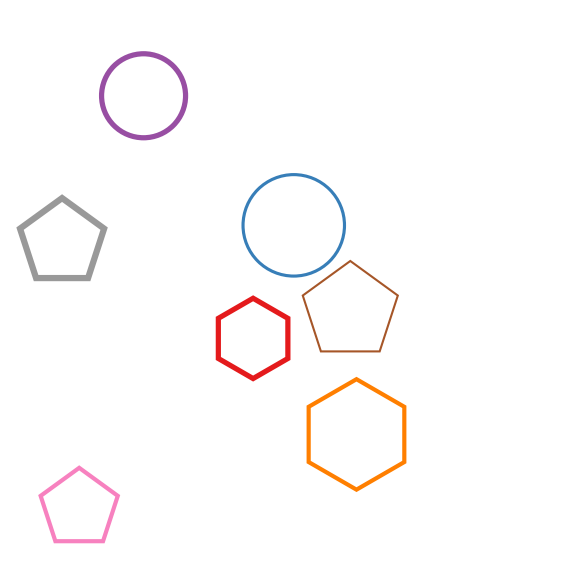[{"shape": "hexagon", "thickness": 2.5, "radius": 0.35, "center": [0.438, 0.413]}, {"shape": "circle", "thickness": 1.5, "radius": 0.44, "center": [0.509, 0.609]}, {"shape": "circle", "thickness": 2.5, "radius": 0.36, "center": [0.249, 0.833]}, {"shape": "hexagon", "thickness": 2, "radius": 0.48, "center": [0.617, 0.247]}, {"shape": "pentagon", "thickness": 1, "radius": 0.43, "center": [0.607, 0.461]}, {"shape": "pentagon", "thickness": 2, "radius": 0.35, "center": [0.137, 0.119]}, {"shape": "pentagon", "thickness": 3, "radius": 0.38, "center": [0.107, 0.58]}]